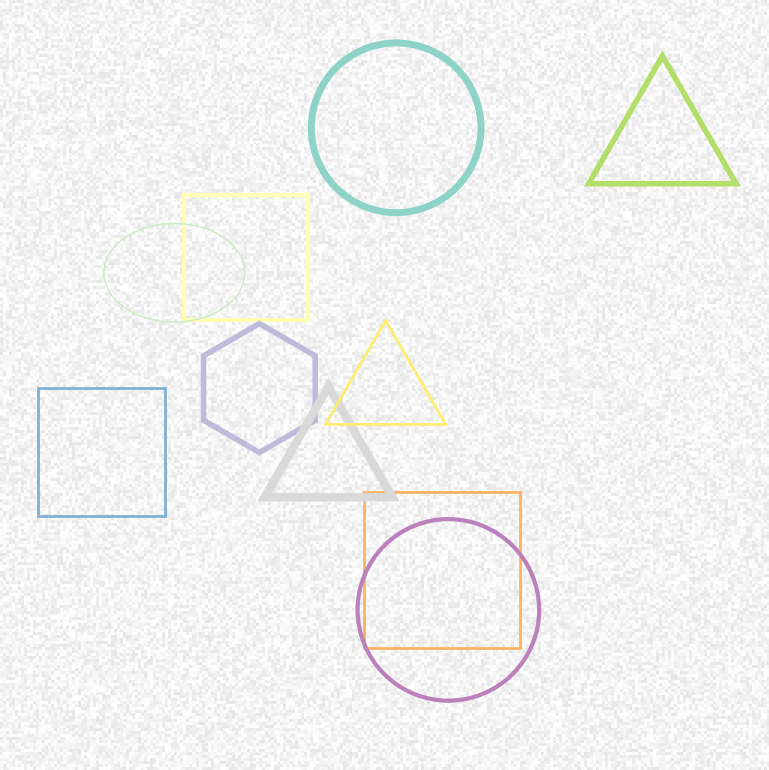[{"shape": "circle", "thickness": 2.5, "radius": 0.55, "center": [0.514, 0.834]}, {"shape": "square", "thickness": 1.5, "radius": 0.41, "center": [0.319, 0.665]}, {"shape": "hexagon", "thickness": 2, "radius": 0.42, "center": [0.337, 0.496]}, {"shape": "square", "thickness": 1, "radius": 0.41, "center": [0.132, 0.413]}, {"shape": "square", "thickness": 1, "radius": 0.51, "center": [0.574, 0.26]}, {"shape": "triangle", "thickness": 2, "radius": 0.55, "center": [0.86, 0.817]}, {"shape": "triangle", "thickness": 3, "radius": 0.48, "center": [0.427, 0.402]}, {"shape": "circle", "thickness": 1.5, "radius": 0.59, "center": [0.582, 0.208]}, {"shape": "oval", "thickness": 0.5, "radius": 0.46, "center": [0.226, 0.646]}, {"shape": "triangle", "thickness": 1, "radius": 0.45, "center": [0.501, 0.494]}]